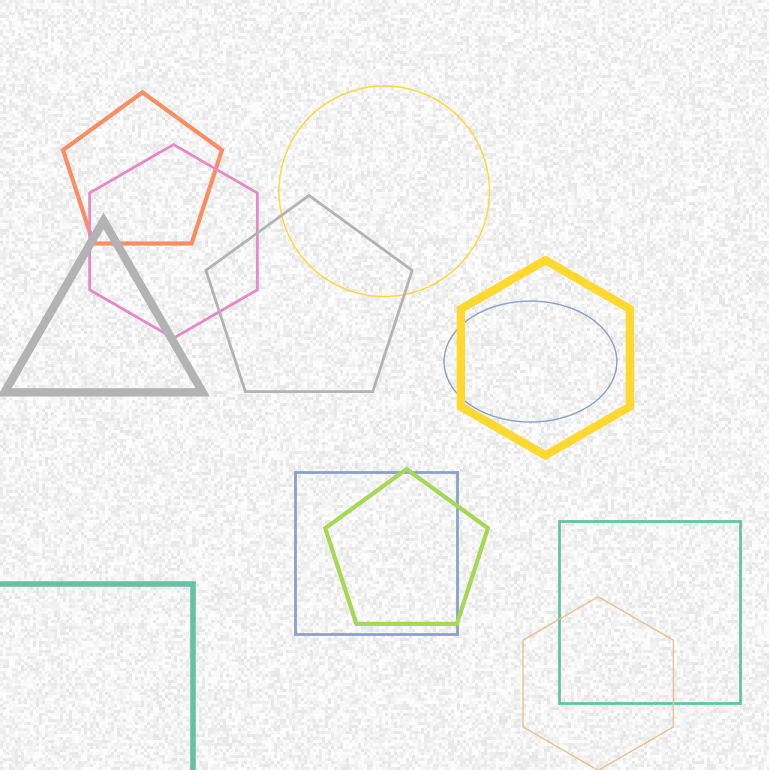[{"shape": "square", "thickness": 1, "radius": 0.59, "center": [0.844, 0.205]}, {"shape": "square", "thickness": 2, "radius": 0.66, "center": [0.119, 0.11]}, {"shape": "pentagon", "thickness": 1.5, "radius": 0.54, "center": [0.185, 0.772]}, {"shape": "oval", "thickness": 0.5, "radius": 0.56, "center": [0.689, 0.53]}, {"shape": "square", "thickness": 1, "radius": 0.53, "center": [0.488, 0.282]}, {"shape": "hexagon", "thickness": 1, "radius": 0.63, "center": [0.225, 0.686]}, {"shape": "pentagon", "thickness": 1.5, "radius": 0.56, "center": [0.528, 0.28]}, {"shape": "circle", "thickness": 0.5, "radius": 0.68, "center": [0.499, 0.752]}, {"shape": "hexagon", "thickness": 3, "radius": 0.63, "center": [0.708, 0.535]}, {"shape": "hexagon", "thickness": 0.5, "radius": 0.56, "center": [0.777, 0.112]}, {"shape": "pentagon", "thickness": 1, "radius": 0.7, "center": [0.401, 0.605]}, {"shape": "triangle", "thickness": 3, "radius": 0.74, "center": [0.135, 0.565]}]